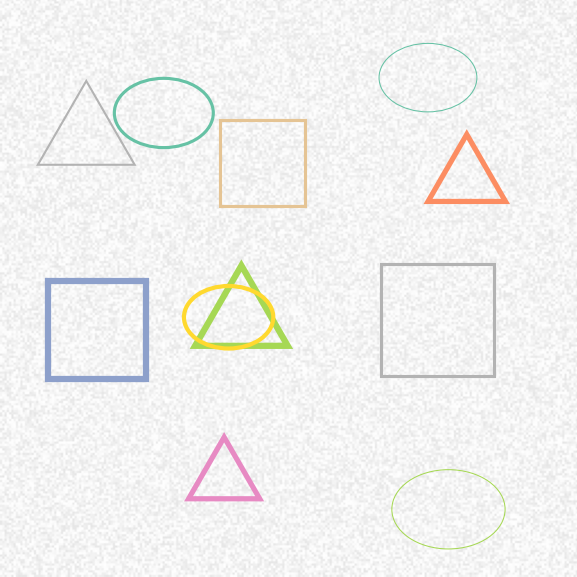[{"shape": "oval", "thickness": 1.5, "radius": 0.43, "center": [0.284, 0.804]}, {"shape": "oval", "thickness": 0.5, "radius": 0.42, "center": [0.741, 0.865]}, {"shape": "triangle", "thickness": 2.5, "radius": 0.39, "center": [0.808, 0.689]}, {"shape": "square", "thickness": 3, "radius": 0.42, "center": [0.168, 0.428]}, {"shape": "triangle", "thickness": 2.5, "radius": 0.36, "center": [0.388, 0.171]}, {"shape": "oval", "thickness": 0.5, "radius": 0.49, "center": [0.777, 0.117]}, {"shape": "triangle", "thickness": 3, "radius": 0.46, "center": [0.418, 0.447]}, {"shape": "oval", "thickness": 2, "radius": 0.39, "center": [0.396, 0.45]}, {"shape": "square", "thickness": 1.5, "radius": 0.37, "center": [0.454, 0.717]}, {"shape": "triangle", "thickness": 1, "radius": 0.48, "center": [0.149, 0.762]}, {"shape": "square", "thickness": 1.5, "radius": 0.49, "center": [0.758, 0.445]}]